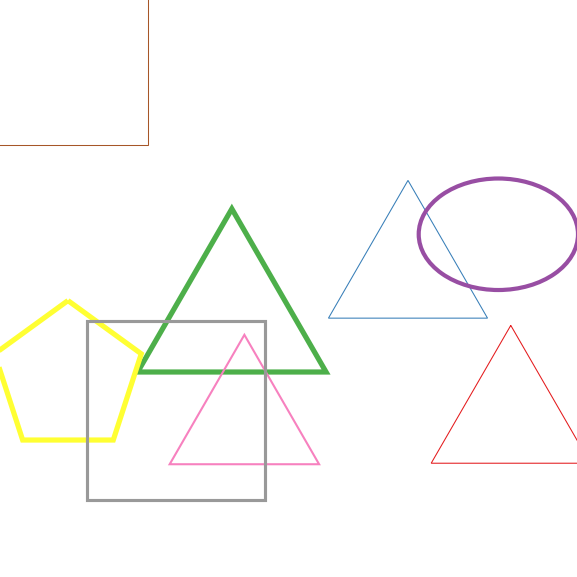[{"shape": "triangle", "thickness": 0.5, "radius": 0.8, "center": [0.884, 0.277]}, {"shape": "triangle", "thickness": 0.5, "radius": 0.8, "center": [0.706, 0.528]}, {"shape": "triangle", "thickness": 2.5, "radius": 0.94, "center": [0.401, 0.449]}, {"shape": "oval", "thickness": 2, "radius": 0.69, "center": [0.863, 0.593]}, {"shape": "pentagon", "thickness": 2.5, "radius": 0.67, "center": [0.118, 0.345]}, {"shape": "square", "thickness": 0.5, "radius": 0.67, "center": [0.121, 0.882]}, {"shape": "triangle", "thickness": 1, "radius": 0.75, "center": [0.423, 0.27]}, {"shape": "square", "thickness": 1.5, "radius": 0.77, "center": [0.305, 0.289]}]